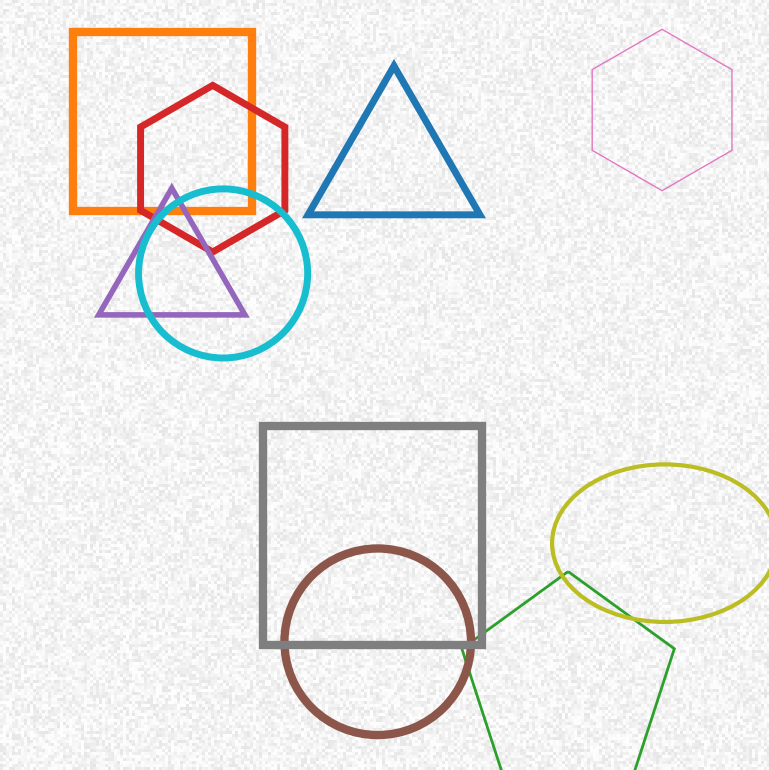[{"shape": "triangle", "thickness": 2.5, "radius": 0.64, "center": [0.512, 0.785]}, {"shape": "square", "thickness": 3, "radius": 0.58, "center": [0.211, 0.842]}, {"shape": "pentagon", "thickness": 1, "radius": 0.73, "center": [0.738, 0.113]}, {"shape": "hexagon", "thickness": 2.5, "radius": 0.54, "center": [0.276, 0.781]}, {"shape": "triangle", "thickness": 2, "radius": 0.55, "center": [0.223, 0.646]}, {"shape": "circle", "thickness": 3, "radius": 0.61, "center": [0.491, 0.167]}, {"shape": "hexagon", "thickness": 0.5, "radius": 0.52, "center": [0.86, 0.857]}, {"shape": "square", "thickness": 3, "radius": 0.71, "center": [0.484, 0.305]}, {"shape": "oval", "thickness": 1.5, "radius": 0.73, "center": [0.863, 0.295]}, {"shape": "circle", "thickness": 2.5, "radius": 0.55, "center": [0.29, 0.645]}]